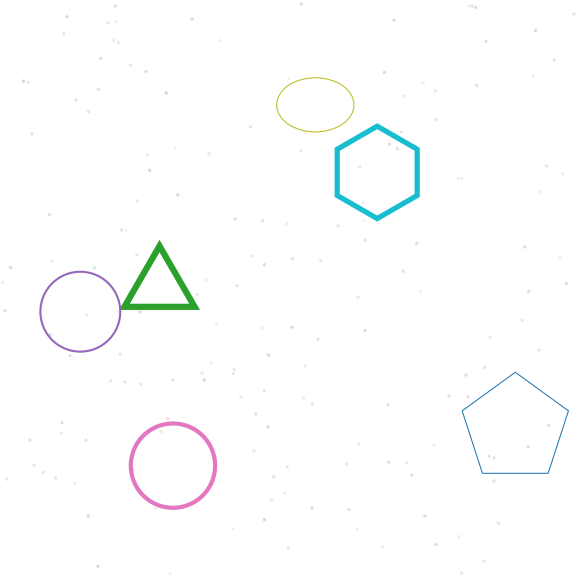[{"shape": "pentagon", "thickness": 0.5, "radius": 0.48, "center": [0.892, 0.258]}, {"shape": "triangle", "thickness": 3, "radius": 0.35, "center": [0.276, 0.503]}, {"shape": "circle", "thickness": 1, "radius": 0.35, "center": [0.139, 0.459]}, {"shape": "circle", "thickness": 2, "radius": 0.37, "center": [0.3, 0.193]}, {"shape": "oval", "thickness": 0.5, "radius": 0.33, "center": [0.546, 0.818]}, {"shape": "hexagon", "thickness": 2.5, "radius": 0.4, "center": [0.653, 0.701]}]